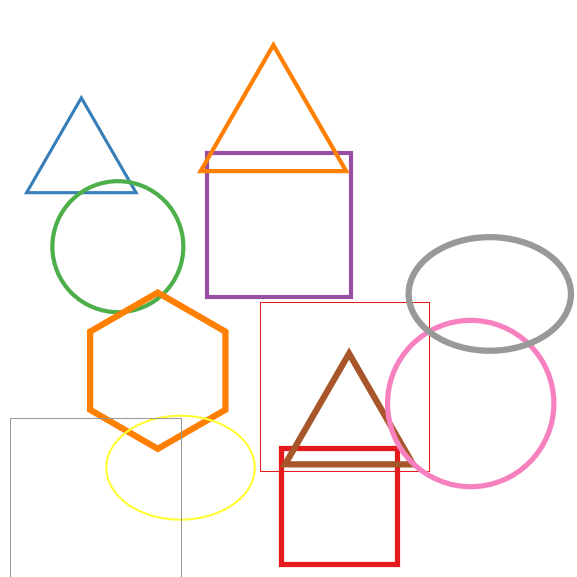[{"shape": "square", "thickness": 2.5, "radius": 0.5, "center": [0.587, 0.123]}, {"shape": "square", "thickness": 0.5, "radius": 0.73, "center": [0.597, 0.329]}, {"shape": "triangle", "thickness": 1.5, "radius": 0.55, "center": [0.141, 0.72]}, {"shape": "circle", "thickness": 2, "radius": 0.57, "center": [0.204, 0.572]}, {"shape": "square", "thickness": 2, "radius": 0.63, "center": [0.483, 0.609]}, {"shape": "triangle", "thickness": 2, "radius": 0.73, "center": [0.473, 0.776]}, {"shape": "hexagon", "thickness": 3, "radius": 0.68, "center": [0.273, 0.357]}, {"shape": "oval", "thickness": 1, "radius": 0.64, "center": [0.313, 0.189]}, {"shape": "triangle", "thickness": 3, "radius": 0.64, "center": [0.604, 0.259]}, {"shape": "circle", "thickness": 2.5, "radius": 0.72, "center": [0.815, 0.3]}, {"shape": "square", "thickness": 0.5, "radius": 0.74, "center": [0.165, 0.128]}, {"shape": "oval", "thickness": 3, "radius": 0.7, "center": [0.848, 0.49]}]